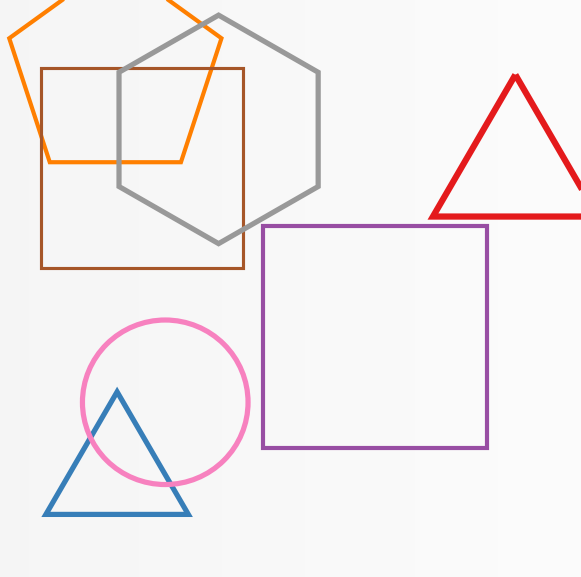[{"shape": "triangle", "thickness": 3, "radius": 0.82, "center": [0.887, 0.706]}, {"shape": "triangle", "thickness": 2.5, "radius": 0.71, "center": [0.201, 0.179]}, {"shape": "square", "thickness": 2, "radius": 0.96, "center": [0.646, 0.416]}, {"shape": "pentagon", "thickness": 2, "radius": 0.96, "center": [0.198, 0.874]}, {"shape": "square", "thickness": 1.5, "radius": 0.87, "center": [0.244, 0.708]}, {"shape": "circle", "thickness": 2.5, "radius": 0.71, "center": [0.284, 0.303]}, {"shape": "hexagon", "thickness": 2.5, "radius": 0.99, "center": [0.376, 0.775]}]